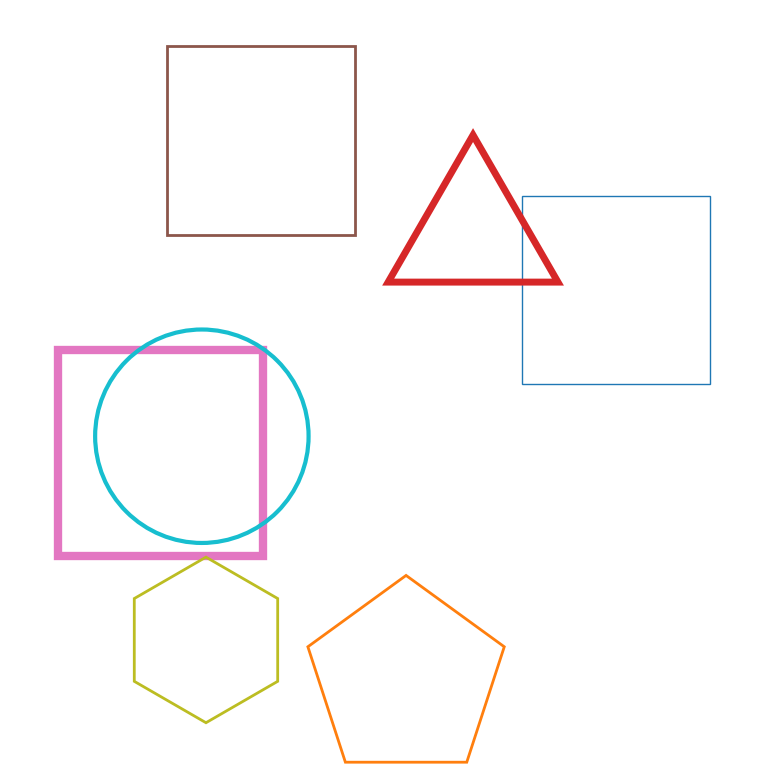[{"shape": "square", "thickness": 0.5, "radius": 0.61, "center": [0.8, 0.623]}, {"shape": "pentagon", "thickness": 1, "radius": 0.67, "center": [0.527, 0.119]}, {"shape": "triangle", "thickness": 2.5, "radius": 0.64, "center": [0.614, 0.697]}, {"shape": "square", "thickness": 1, "radius": 0.61, "center": [0.339, 0.818]}, {"shape": "square", "thickness": 3, "radius": 0.67, "center": [0.209, 0.412]}, {"shape": "hexagon", "thickness": 1, "radius": 0.54, "center": [0.268, 0.169]}, {"shape": "circle", "thickness": 1.5, "radius": 0.69, "center": [0.262, 0.433]}]